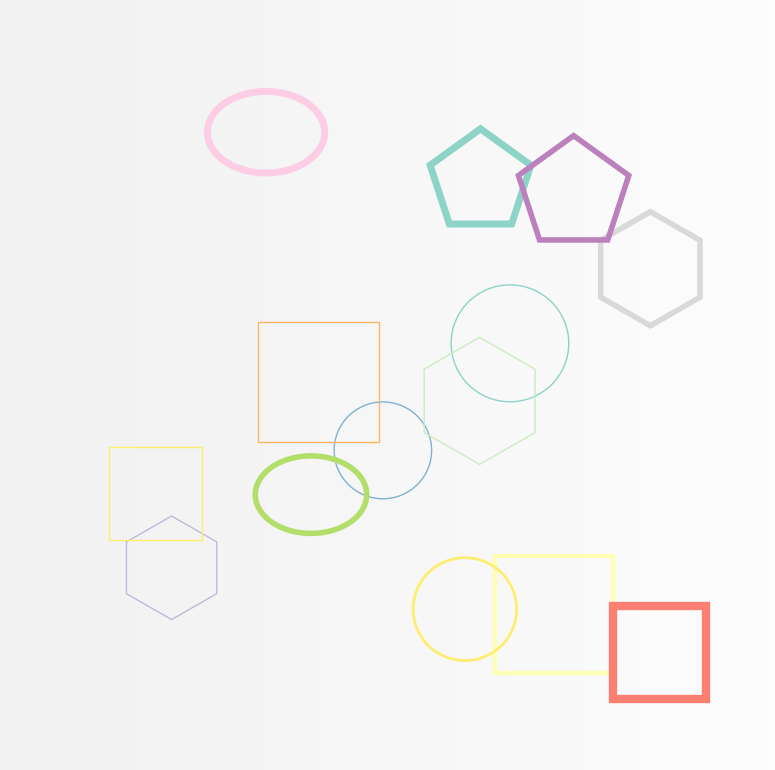[{"shape": "circle", "thickness": 0.5, "radius": 0.38, "center": [0.658, 0.554]}, {"shape": "pentagon", "thickness": 2.5, "radius": 0.34, "center": [0.62, 0.764]}, {"shape": "square", "thickness": 1.5, "radius": 0.38, "center": [0.715, 0.201]}, {"shape": "hexagon", "thickness": 0.5, "radius": 0.34, "center": [0.221, 0.263]}, {"shape": "square", "thickness": 3, "radius": 0.3, "center": [0.851, 0.152]}, {"shape": "circle", "thickness": 0.5, "radius": 0.31, "center": [0.494, 0.415]}, {"shape": "square", "thickness": 0.5, "radius": 0.39, "center": [0.411, 0.504]}, {"shape": "oval", "thickness": 2, "radius": 0.36, "center": [0.401, 0.358]}, {"shape": "oval", "thickness": 2.5, "radius": 0.38, "center": [0.343, 0.828]}, {"shape": "hexagon", "thickness": 2, "radius": 0.37, "center": [0.839, 0.651]}, {"shape": "pentagon", "thickness": 2, "radius": 0.37, "center": [0.74, 0.749]}, {"shape": "hexagon", "thickness": 0.5, "radius": 0.41, "center": [0.619, 0.479]}, {"shape": "circle", "thickness": 1, "radius": 0.33, "center": [0.6, 0.209]}, {"shape": "square", "thickness": 0.5, "radius": 0.3, "center": [0.201, 0.359]}]